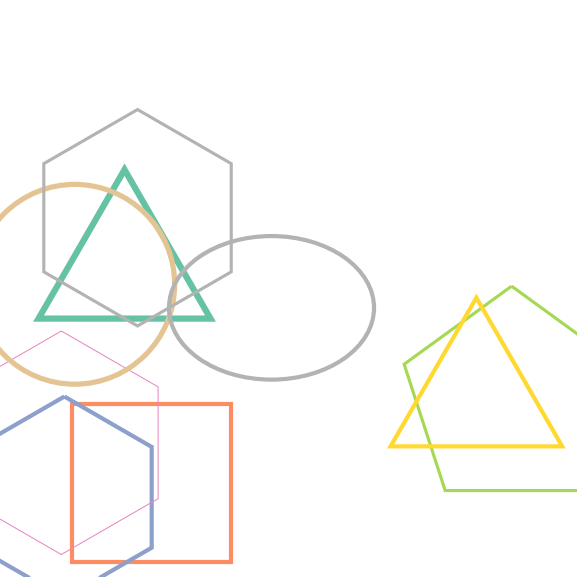[{"shape": "triangle", "thickness": 3, "radius": 0.86, "center": [0.216, 0.533]}, {"shape": "square", "thickness": 2, "radius": 0.69, "center": [0.262, 0.163]}, {"shape": "hexagon", "thickness": 2, "radius": 0.87, "center": [0.112, 0.138]}, {"shape": "hexagon", "thickness": 0.5, "radius": 0.97, "center": [0.106, 0.232]}, {"shape": "pentagon", "thickness": 1.5, "radius": 0.98, "center": [0.886, 0.308]}, {"shape": "triangle", "thickness": 2, "radius": 0.86, "center": [0.825, 0.312]}, {"shape": "circle", "thickness": 2.5, "radius": 0.86, "center": [0.129, 0.507]}, {"shape": "oval", "thickness": 2, "radius": 0.89, "center": [0.47, 0.466]}, {"shape": "hexagon", "thickness": 1.5, "radius": 0.94, "center": [0.238, 0.622]}]